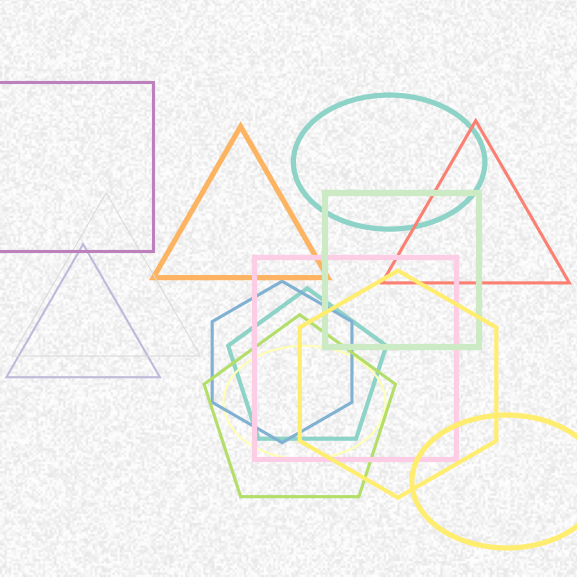[{"shape": "pentagon", "thickness": 2, "radius": 0.72, "center": [0.532, 0.356]}, {"shape": "oval", "thickness": 2.5, "radius": 0.83, "center": [0.674, 0.718]}, {"shape": "oval", "thickness": 1, "radius": 0.7, "center": [0.527, 0.302]}, {"shape": "triangle", "thickness": 1, "radius": 0.77, "center": [0.144, 0.423]}, {"shape": "triangle", "thickness": 1.5, "radius": 0.94, "center": [0.824, 0.603]}, {"shape": "hexagon", "thickness": 1.5, "radius": 0.7, "center": [0.488, 0.372]}, {"shape": "triangle", "thickness": 2.5, "radius": 0.87, "center": [0.417, 0.606]}, {"shape": "pentagon", "thickness": 1.5, "radius": 0.87, "center": [0.519, 0.28]}, {"shape": "square", "thickness": 2.5, "radius": 0.88, "center": [0.614, 0.379]}, {"shape": "triangle", "thickness": 0.5, "radius": 0.94, "center": [0.184, 0.477]}, {"shape": "square", "thickness": 1.5, "radius": 0.73, "center": [0.119, 0.71]}, {"shape": "square", "thickness": 3, "radius": 0.67, "center": [0.697, 0.531]}, {"shape": "oval", "thickness": 2.5, "radius": 0.82, "center": [0.878, 0.165]}, {"shape": "hexagon", "thickness": 2, "radius": 0.98, "center": [0.689, 0.334]}]